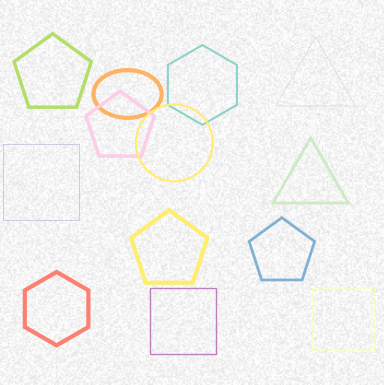[{"shape": "hexagon", "thickness": 1.5, "radius": 0.52, "center": [0.526, 0.779]}, {"shape": "square", "thickness": 0.5, "radius": 0.4, "center": [0.89, 0.172]}, {"shape": "square", "thickness": 0.5, "radius": 0.49, "center": [0.107, 0.528]}, {"shape": "hexagon", "thickness": 3, "radius": 0.48, "center": [0.147, 0.198]}, {"shape": "pentagon", "thickness": 2, "radius": 0.45, "center": [0.732, 0.345]}, {"shape": "oval", "thickness": 3, "radius": 0.44, "center": [0.331, 0.756]}, {"shape": "pentagon", "thickness": 2.5, "radius": 0.53, "center": [0.137, 0.807]}, {"shape": "pentagon", "thickness": 2.5, "radius": 0.47, "center": [0.312, 0.67]}, {"shape": "triangle", "thickness": 0.5, "radius": 0.6, "center": [0.82, 0.785]}, {"shape": "square", "thickness": 1, "radius": 0.42, "center": [0.476, 0.166]}, {"shape": "triangle", "thickness": 2, "radius": 0.56, "center": [0.807, 0.529]}, {"shape": "pentagon", "thickness": 3, "radius": 0.52, "center": [0.439, 0.35]}, {"shape": "circle", "thickness": 1.5, "radius": 0.5, "center": [0.453, 0.629]}]